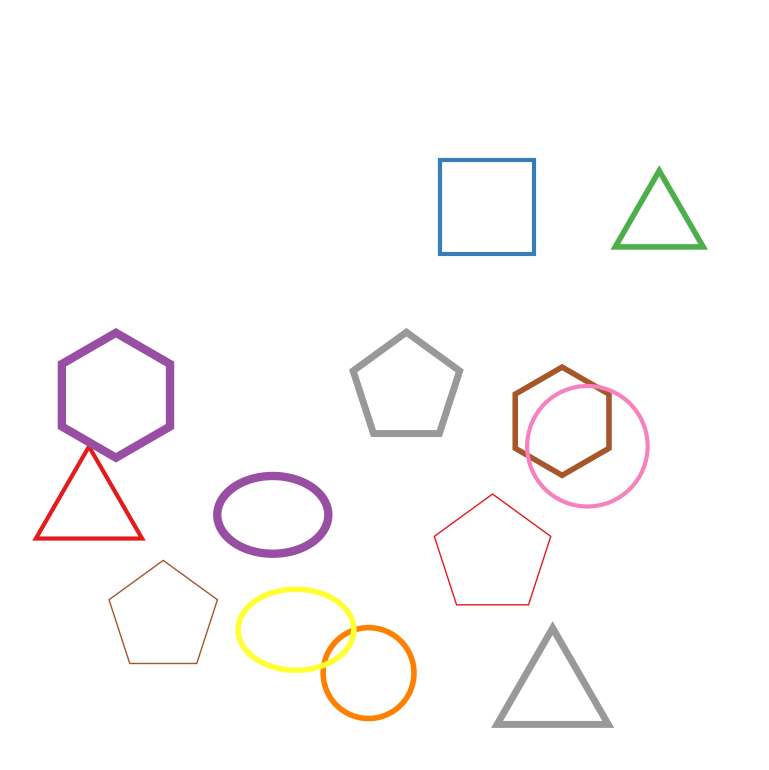[{"shape": "triangle", "thickness": 1.5, "radius": 0.4, "center": [0.116, 0.34]}, {"shape": "pentagon", "thickness": 0.5, "radius": 0.4, "center": [0.64, 0.279]}, {"shape": "square", "thickness": 1.5, "radius": 0.3, "center": [0.633, 0.731]}, {"shape": "triangle", "thickness": 2, "radius": 0.33, "center": [0.856, 0.712]}, {"shape": "hexagon", "thickness": 3, "radius": 0.41, "center": [0.151, 0.487]}, {"shape": "oval", "thickness": 3, "radius": 0.36, "center": [0.354, 0.331]}, {"shape": "circle", "thickness": 2, "radius": 0.3, "center": [0.479, 0.126]}, {"shape": "oval", "thickness": 2, "radius": 0.38, "center": [0.384, 0.182]}, {"shape": "pentagon", "thickness": 0.5, "radius": 0.37, "center": [0.212, 0.198]}, {"shape": "hexagon", "thickness": 2, "radius": 0.35, "center": [0.73, 0.453]}, {"shape": "circle", "thickness": 1.5, "radius": 0.39, "center": [0.763, 0.42]}, {"shape": "triangle", "thickness": 2.5, "radius": 0.42, "center": [0.718, 0.101]}, {"shape": "pentagon", "thickness": 2.5, "radius": 0.36, "center": [0.528, 0.496]}]